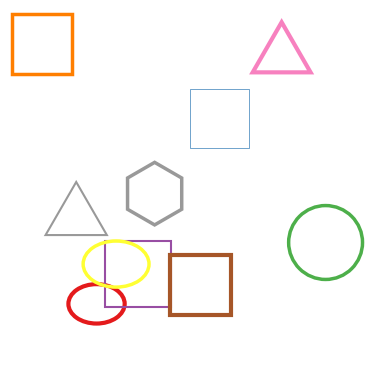[{"shape": "oval", "thickness": 3, "radius": 0.37, "center": [0.251, 0.211]}, {"shape": "square", "thickness": 0.5, "radius": 0.38, "center": [0.57, 0.692]}, {"shape": "circle", "thickness": 2.5, "radius": 0.48, "center": [0.846, 0.37]}, {"shape": "square", "thickness": 1.5, "radius": 0.43, "center": [0.357, 0.289]}, {"shape": "square", "thickness": 2.5, "radius": 0.39, "center": [0.11, 0.885]}, {"shape": "oval", "thickness": 2.5, "radius": 0.43, "center": [0.302, 0.314]}, {"shape": "square", "thickness": 3, "radius": 0.39, "center": [0.521, 0.26]}, {"shape": "triangle", "thickness": 3, "radius": 0.43, "center": [0.732, 0.855]}, {"shape": "triangle", "thickness": 1.5, "radius": 0.46, "center": [0.198, 0.435]}, {"shape": "hexagon", "thickness": 2.5, "radius": 0.41, "center": [0.402, 0.497]}]